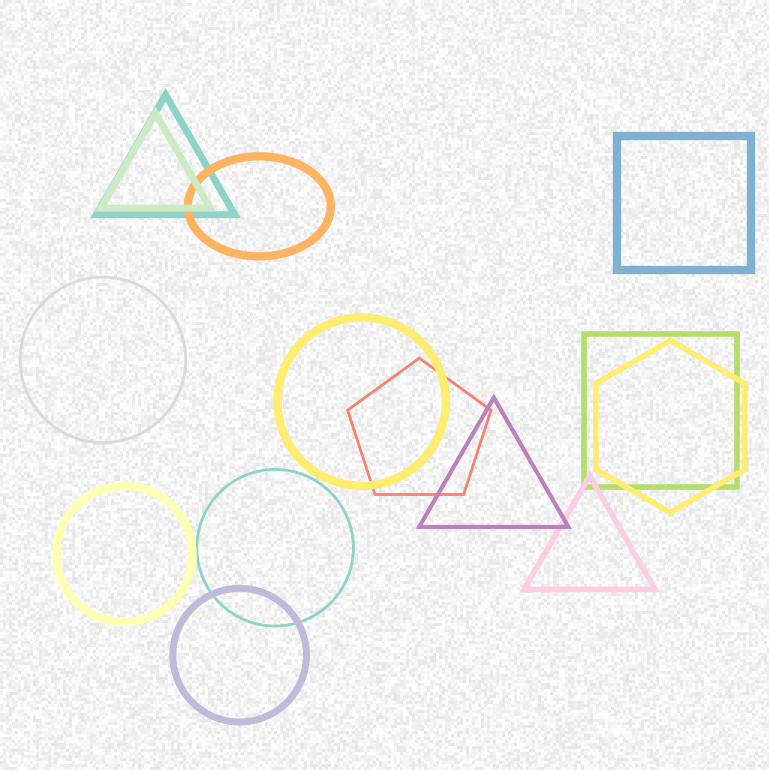[{"shape": "triangle", "thickness": 2.5, "radius": 0.52, "center": [0.215, 0.773]}, {"shape": "circle", "thickness": 1, "radius": 0.51, "center": [0.357, 0.289]}, {"shape": "circle", "thickness": 3, "radius": 0.44, "center": [0.162, 0.281]}, {"shape": "circle", "thickness": 2.5, "radius": 0.43, "center": [0.311, 0.149]}, {"shape": "pentagon", "thickness": 1, "radius": 0.49, "center": [0.545, 0.437]}, {"shape": "square", "thickness": 3, "radius": 0.44, "center": [0.888, 0.737]}, {"shape": "oval", "thickness": 3, "radius": 0.46, "center": [0.337, 0.732]}, {"shape": "square", "thickness": 2, "radius": 0.5, "center": [0.858, 0.467]}, {"shape": "triangle", "thickness": 2, "radius": 0.49, "center": [0.766, 0.284]}, {"shape": "circle", "thickness": 1, "radius": 0.54, "center": [0.134, 0.533]}, {"shape": "triangle", "thickness": 1.5, "radius": 0.56, "center": [0.641, 0.372]}, {"shape": "triangle", "thickness": 2.5, "radius": 0.41, "center": [0.202, 0.771]}, {"shape": "hexagon", "thickness": 2, "radius": 0.56, "center": [0.871, 0.446]}, {"shape": "circle", "thickness": 3, "radius": 0.55, "center": [0.47, 0.478]}]